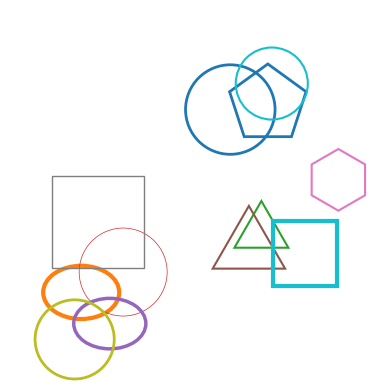[{"shape": "circle", "thickness": 2, "radius": 0.58, "center": [0.598, 0.715]}, {"shape": "pentagon", "thickness": 2, "radius": 0.52, "center": [0.696, 0.729]}, {"shape": "oval", "thickness": 3, "radius": 0.49, "center": [0.211, 0.241]}, {"shape": "triangle", "thickness": 1.5, "radius": 0.4, "center": [0.679, 0.397]}, {"shape": "circle", "thickness": 0.5, "radius": 0.57, "center": [0.32, 0.293]}, {"shape": "oval", "thickness": 2.5, "radius": 0.47, "center": [0.285, 0.16]}, {"shape": "triangle", "thickness": 1.5, "radius": 0.54, "center": [0.646, 0.357]}, {"shape": "hexagon", "thickness": 1.5, "radius": 0.4, "center": [0.879, 0.533]}, {"shape": "square", "thickness": 1, "radius": 0.59, "center": [0.255, 0.424]}, {"shape": "circle", "thickness": 2, "radius": 0.51, "center": [0.194, 0.118]}, {"shape": "square", "thickness": 3, "radius": 0.42, "center": [0.792, 0.341]}, {"shape": "circle", "thickness": 1.5, "radius": 0.47, "center": [0.706, 0.783]}]